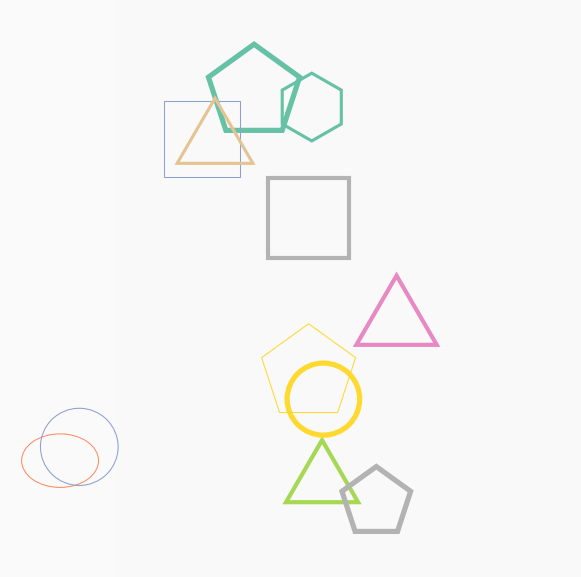[{"shape": "hexagon", "thickness": 1.5, "radius": 0.29, "center": [0.536, 0.814]}, {"shape": "pentagon", "thickness": 2.5, "radius": 0.41, "center": [0.437, 0.84]}, {"shape": "oval", "thickness": 0.5, "radius": 0.33, "center": [0.103, 0.201]}, {"shape": "square", "thickness": 0.5, "radius": 0.33, "center": [0.347, 0.759]}, {"shape": "circle", "thickness": 0.5, "radius": 0.33, "center": [0.136, 0.225]}, {"shape": "triangle", "thickness": 2, "radius": 0.4, "center": [0.682, 0.442]}, {"shape": "triangle", "thickness": 2, "radius": 0.36, "center": [0.554, 0.165]}, {"shape": "pentagon", "thickness": 0.5, "radius": 0.43, "center": [0.531, 0.354]}, {"shape": "circle", "thickness": 2.5, "radius": 0.31, "center": [0.556, 0.308]}, {"shape": "triangle", "thickness": 1.5, "radius": 0.38, "center": [0.37, 0.754]}, {"shape": "pentagon", "thickness": 2.5, "radius": 0.31, "center": [0.647, 0.129]}, {"shape": "square", "thickness": 2, "radius": 0.35, "center": [0.531, 0.622]}]